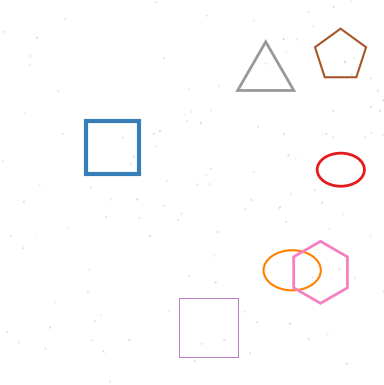[{"shape": "oval", "thickness": 2, "radius": 0.31, "center": [0.885, 0.559]}, {"shape": "square", "thickness": 3, "radius": 0.35, "center": [0.293, 0.616]}, {"shape": "square", "thickness": 0.5, "radius": 0.38, "center": [0.541, 0.149]}, {"shape": "oval", "thickness": 1.5, "radius": 0.37, "center": [0.759, 0.298]}, {"shape": "pentagon", "thickness": 1.5, "radius": 0.35, "center": [0.885, 0.856]}, {"shape": "hexagon", "thickness": 2, "radius": 0.4, "center": [0.833, 0.293]}, {"shape": "triangle", "thickness": 2, "radius": 0.42, "center": [0.69, 0.807]}]